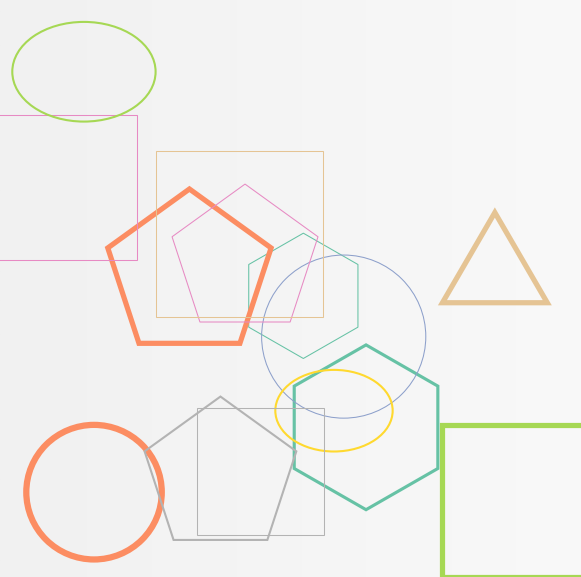[{"shape": "hexagon", "thickness": 0.5, "radius": 0.54, "center": [0.522, 0.487]}, {"shape": "hexagon", "thickness": 1.5, "radius": 0.71, "center": [0.63, 0.259]}, {"shape": "circle", "thickness": 3, "radius": 0.58, "center": [0.162, 0.147]}, {"shape": "pentagon", "thickness": 2.5, "radius": 0.74, "center": [0.326, 0.524]}, {"shape": "circle", "thickness": 0.5, "radius": 0.71, "center": [0.591, 0.416]}, {"shape": "pentagon", "thickness": 0.5, "radius": 0.66, "center": [0.422, 0.548]}, {"shape": "square", "thickness": 0.5, "radius": 0.63, "center": [0.109, 0.674]}, {"shape": "square", "thickness": 2.5, "radius": 0.66, "center": [0.891, 0.131]}, {"shape": "oval", "thickness": 1, "radius": 0.62, "center": [0.144, 0.875]}, {"shape": "oval", "thickness": 1, "radius": 0.5, "center": [0.575, 0.288]}, {"shape": "square", "thickness": 0.5, "radius": 0.72, "center": [0.412, 0.594]}, {"shape": "triangle", "thickness": 2.5, "radius": 0.52, "center": [0.851, 0.527]}, {"shape": "square", "thickness": 0.5, "radius": 0.55, "center": [0.448, 0.183]}, {"shape": "pentagon", "thickness": 1, "radius": 0.69, "center": [0.379, 0.175]}]